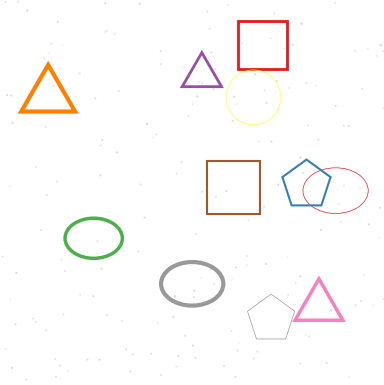[{"shape": "oval", "thickness": 0.5, "radius": 0.42, "center": [0.872, 0.505]}, {"shape": "square", "thickness": 2, "radius": 0.32, "center": [0.682, 0.883]}, {"shape": "pentagon", "thickness": 1.5, "radius": 0.33, "center": [0.796, 0.52]}, {"shape": "oval", "thickness": 2.5, "radius": 0.37, "center": [0.243, 0.381]}, {"shape": "triangle", "thickness": 2, "radius": 0.29, "center": [0.524, 0.804]}, {"shape": "triangle", "thickness": 3, "radius": 0.4, "center": [0.125, 0.751]}, {"shape": "circle", "thickness": 0.5, "radius": 0.36, "center": [0.658, 0.747]}, {"shape": "square", "thickness": 1.5, "radius": 0.34, "center": [0.606, 0.513]}, {"shape": "triangle", "thickness": 2.5, "radius": 0.36, "center": [0.828, 0.204]}, {"shape": "pentagon", "thickness": 0.5, "radius": 0.32, "center": [0.704, 0.172]}, {"shape": "oval", "thickness": 3, "radius": 0.4, "center": [0.499, 0.263]}]